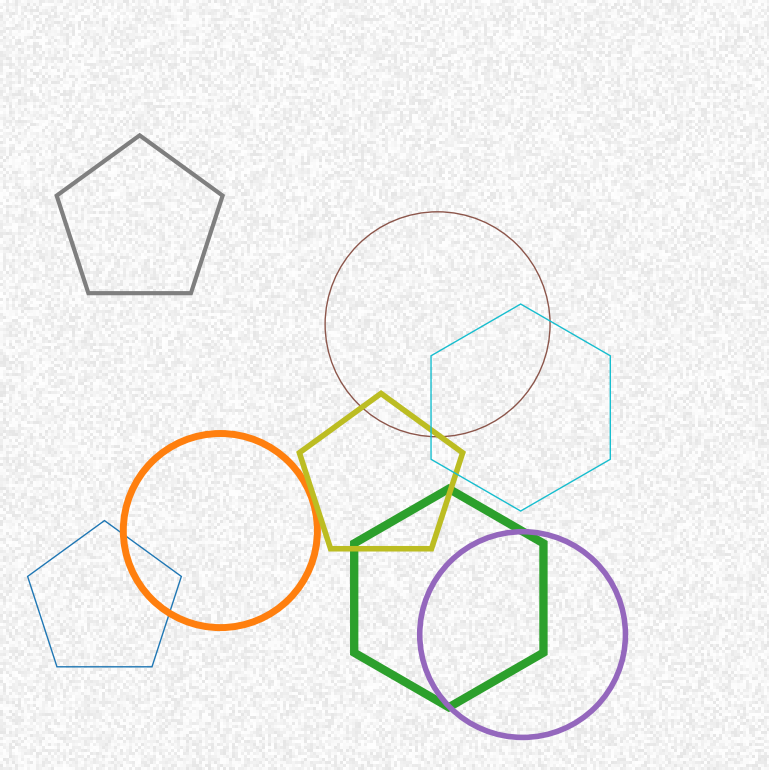[{"shape": "pentagon", "thickness": 0.5, "radius": 0.52, "center": [0.136, 0.219]}, {"shape": "circle", "thickness": 2.5, "radius": 0.63, "center": [0.286, 0.311]}, {"shape": "hexagon", "thickness": 3, "radius": 0.71, "center": [0.583, 0.223]}, {"shape": "circle", "thickness": 2, "radius": 0.67, "center": [0.679, 0.176]}, {"shape": "circle", "thickness": 0.5, "radius": 0.73, "center": [0.568, 0.579]}, {"shape": "pentagon", "thickness": 1.5, "radius": 0.57, "center": [0.181, 0.711]}, {"shape": "pentagon", "thickness": 2, "radius": 0.56, "center": [0.495, 0.378]}, {"shape": "hexagon", "thickness": 0.5, "radius": 0.67, "center": [0.676, 0.471]}]